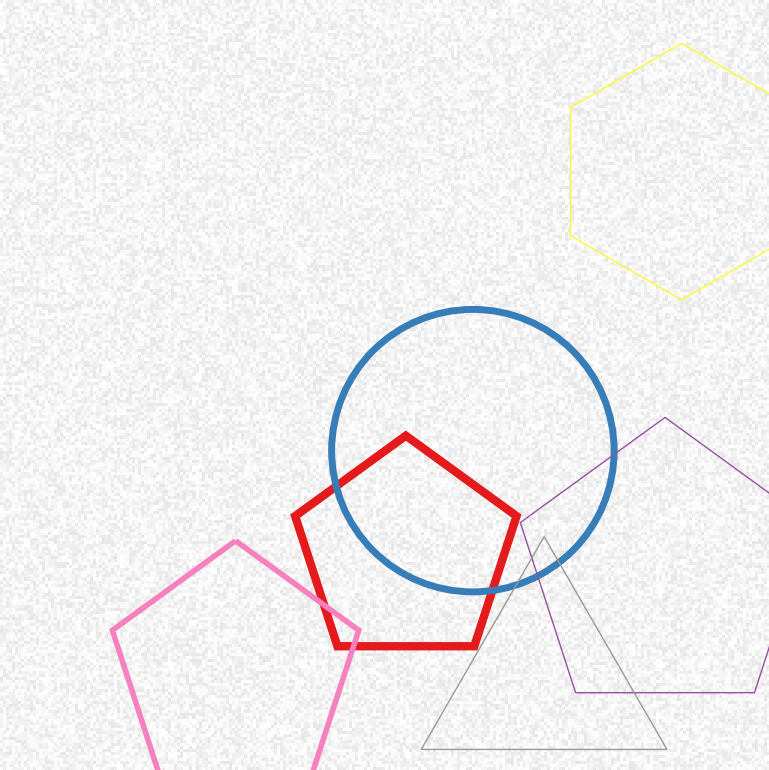[{"shape": "pentagon", "thickness": 3, "radius": 0.76, "center": [0.527, 0.283]}, {"shape": "circle", "thickness": 2.5, "radius": 0.92, "center": [0.614, 0.415]}, {"shape": "pentagon", "thickness": 0.5, "radius": 0.99, "center": [0.864, 0.26]}, {"shape": "hexagon", "thickness": 0.5, "radius": 0.83, "center": [0.885, 0.777]}, {"shape": "pentagon", "thickness": 2, "radius": 0.84, "center": [0.306, 0.129]}, {"shape": "triangle", "thickness": 0.5, "radius": 0.92, "center": [0.707, 0.119]}]